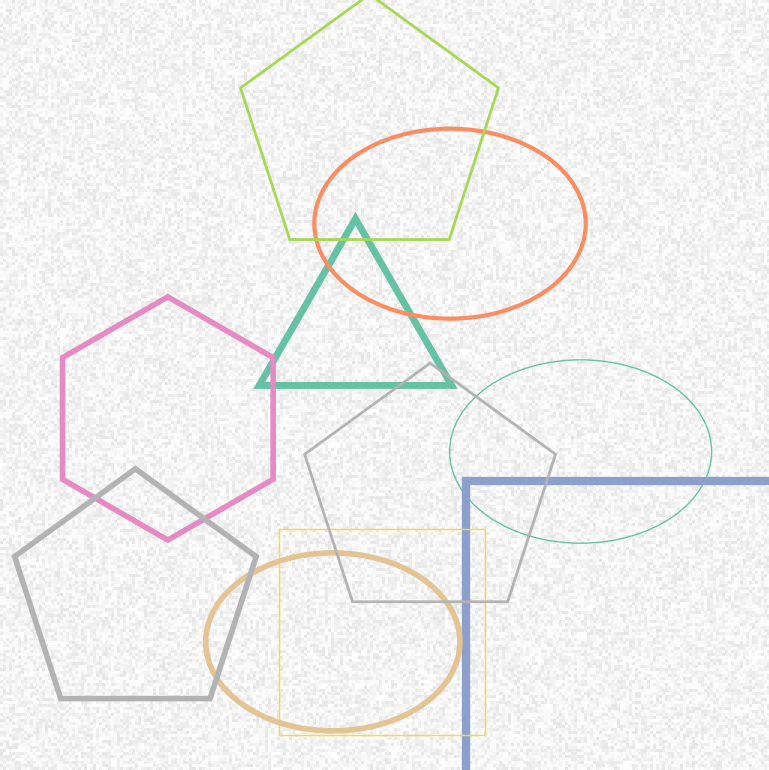[{"shape": "oval", "thickness": 0.5, "radius": 0.85, "center": [0.754, 0.414]}, {"shape": "triangle", "thickness": 2.5, "radius": 0.72, "center": [0.462, 0.572]}, {"shape": "oval", "thickness": 1.5, "radius": 0.88, "center": [0.584, 0.71]}, {"shape": "square", "thickness": 3, "radius": 1.0, "center": [0.805, 0.177]}, {"shape": "hexagon", "thickness": 2, "radius": 0.79, "center": [0.218, 0.457]}, {"shape": "pentagon", "thickness": 1, "radius": 0.88, "center": [0.48, 0.831]}, {"shape": "square", "thickness": 0.5, "radius": 0.67, "center": [0.496, 0.179]}, {"shape": "oval", "thickness": 2, "radius": 0.83, "center": [0.432, 0.166]}, {"shape": "pentagon", "thickness": 2, "radius": 0.82, "center": [0.176, 0.226]}, {"shape": "pentagon", "thickness": 1, "radius": 0.86, "center": [0.559, 0.357]}]